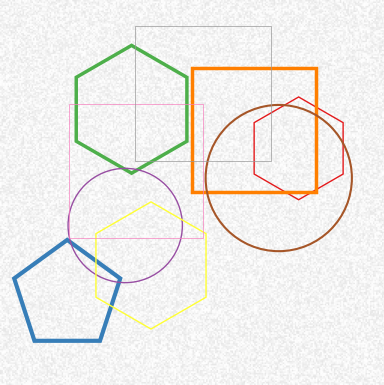[{"shape": "hexagon", "thickness": 1, "radius": 0.67, "center": [0.776, 0.615]}, {"shape": "pentagon", "thickness": 3, "radius": 0.72, "center": [0.175, 0.232]}, {"shape": "hexagon", "thickness": 2.5, "radius": 0.83, "center": [0.342, 0.716]}, {"shape": "circle", "thickness": 1, "radius": 0.74, "center": [0.325, 0.414]}, {"shape": "square", "thickness": 2.5, "radius": 0.8, "center": [0.659, 0.662]}, {"shape": "hexagon", "thickness": 1, "radius": 0.83, "center": [0.392, 0.311]}, {"shape": "circle", "thickness": 1.5, "radius": 0.95, "center": [0.724, 0.538]}, {"shape": "square", "thickness": 0.5, "radius": 0.87, "center": [0.353, 0.556]}, {"shape": "square", "thickness": 0.5, "radius": 0.88, "center": [0.527, 0.757]}]